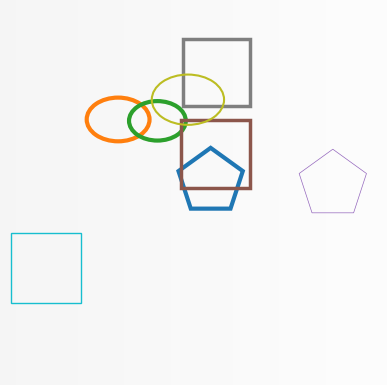[{"shape": "pentagon", "thickness": 3, "radius": 0.44, "center": [0.544, 0.529]}, {"shape": "oval", "thickness": 3, "radius": 0.41, "center": [0.305, 0.69]}, {"shape": "oval", "thickness": 3, "radius": 0.37, "center": [0.406, 0.686]}, {"shape": "pentagon", "thickness": 0.5, "radius": 0.46, "center": [0.859, 0.521]}, {"shape": "square", "thickness": 2.5, "radius": 0.44, "center": [0.556, 0.601]}, {"shape": "square", "thickness": 2.5, "radius": 0.43, "center": [0.558, 0.811]}, {"shape": "oval", "thickness": 1.5, "radius": 0.47, "center": [0.485, 0.741]}, {"shape": "square", "thickness": 1, "radius": 0.45, "center": [0.12, 0.304]}]